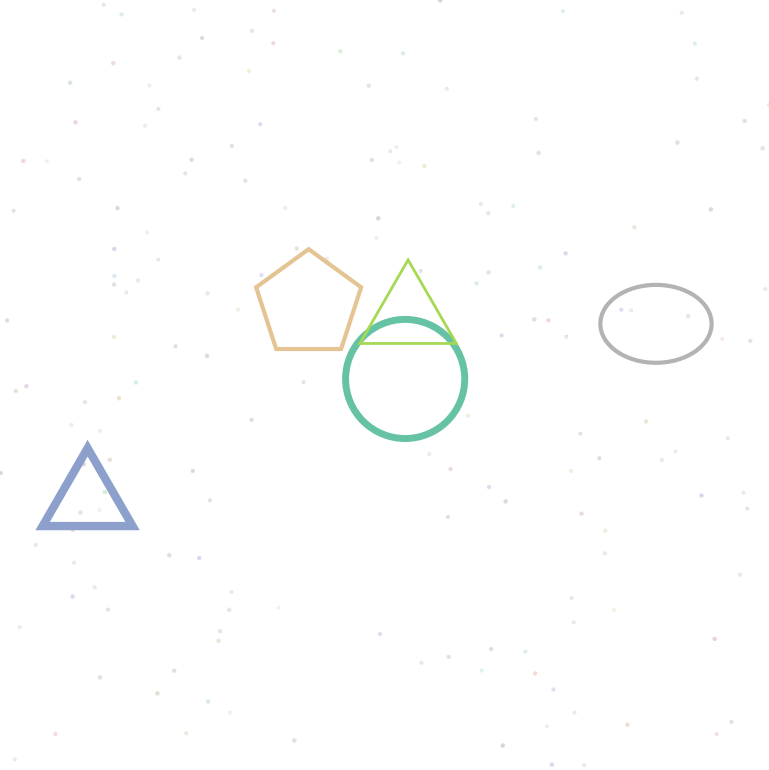[{"shape": "circle", "thickness": 2.5, "radius": 0.39, "center": [0.526, 0.508]}, {"shape": "triangle", "thickness": 3, "radius": 0.34, "center": [0.114, 0.351]}, {"shape": "triangle", "thickness": 1, "radius": 0.36, "center": [0.53, 0.59]}, {"shape": "pentagon", "thickness": 1.5, "radius": 0.36, "center": [0.401, 0.605]}, {"shape": "oval", "thickness": 1.5, "radius": 0.36, "center": [0.852, 0.579]}]